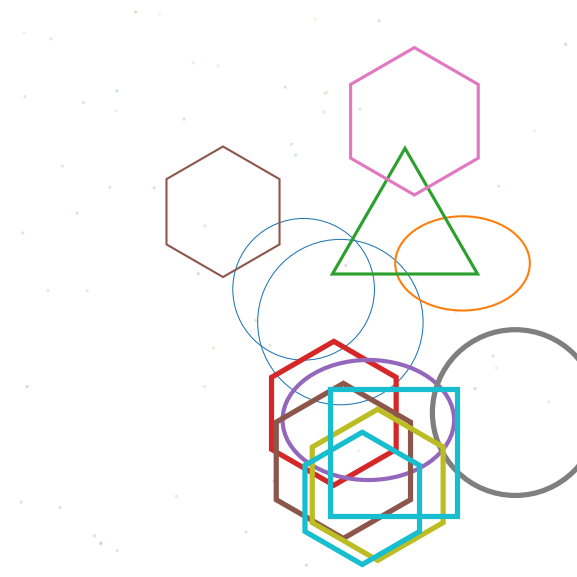[{"shape": "circle", "thickness": 0.5, "radius": 0.72, "center": [0.589, 0.441]}, {"shape": "circle", "thickness": 0.5, "radius": 0.61, "center": [0.526, 0.498]}, {"shape": "oval", "thickness": 1, "radius": 0.58, "center": [0.801, 0.543]}, {"shape": "triangle", "thickness": 1.5, "radius": 0.73, "center": [0.701, 0.597]}, {"shape": "hexagon", "thickness": 2.5, "radius": 0.62, "center": [0.578, 0.283]}, {"shape": "oval", "thickness": 2, "radius": 0.74, "center": [0.638, 0.272]}, {"shape": "hexagon", "thickness": 1, "radius": 0.57, "center": [0.386, 0.632]}, {"shape": "hexagon", "thickness": 2.5, "radius": 0.67, "center": [0.595, 0.201]}, {"shape": "hexagon", "thickness": 1.5, "radius": 0.64, "center": [0.718, 0.789]}, {"shape": "circle", "thickness": 2.5, "radius": 0.72, "center": [0.892, 0.285]}, {"shape": "hexagon", "thickness": 2.5, "radius": 0.65, "center": [0.654, 0.16]}, {"shape": "square", "thickness": 2.5, "radius": 0.55, "center": [0.682, 0.215]}, {"shape": "hexagon", "thickness": 2.5, "radius": 0.57, "center": [0.627, 0.136]}]